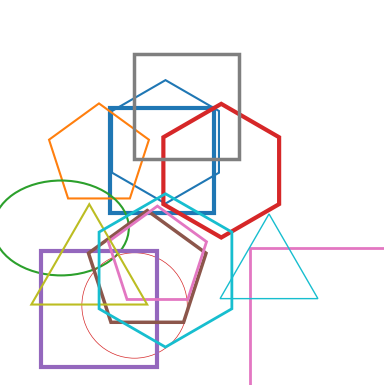[{"shape": "square", "thickness": 3, "radius": 0.68, "center": [0.421, 0.583]}, {"shape": "hexagon", "thickness": 1.5, "radius": 0.8, "center": [0.43, 0.632]}, {"shape": "pentagon", "thickness": 1.5, "radius": 0.68, "center": [0.257, 0.595]}, {"shape": "oval", "thickness": 1.5, "radius": 0.88, "center": [0.158, 0.408]}, {"shape": "circle", "thickness": 0.5, "radius": 0.68, "center": [0.35, 0.207]}, {"shape": "hexagon", "thickness": 3, "radius": 0.87, "center": [0.575, 0.557]}, {"shape": "square", "thickness": 3, "radius": 0.76, "center": [0.258, 0.198]}, {"shape": "pentagon", "thickness": 2.5, "radius": 0.8, "center": [0.383, 0.293]}, {"shape": "square", "thickness": 2, "radius": 0.93, "center": [0.837, 0.169]}, {"shape": "pentagon", "thickness": 2, "radius": 0.67, "center": [0.409, 0.331]}, {"shape": "square", "thickness": 2.5, "radius": 0.68, "center": [0.485, 0.723]}, {"shape": "triangle", "thickness": 1.5, "radius": 0.87, "center": [0.232, 0.296]}, {"shape": "hexagon", "thickness": 2, "radius": 1.0, "center": [0.43, 0.298]}, {"shape": "triangle", "thickness": 1, "radius": 0.73, "center": [0.699, 0.298]}]